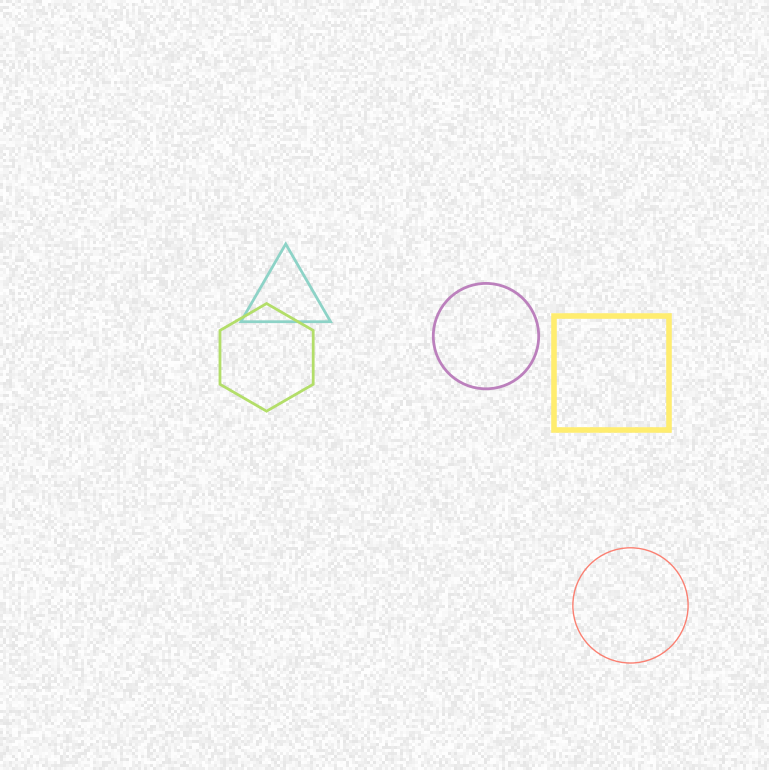[{"shape": "triangle", "thickness": 1, "radius": 0.34, "center": [0.371, 0.616]}, {"shape": "circle", "thickness": 0.5, "radius": 0.37, "center": [0.819, 0.214]}, {"shape": "hexagon", "thickness": 1, "radius": 0.35, "center": [0.346, 0.536]}, {"shape": "circle", "thickness": 1, "radius": 0.34, "center": [0.631, 0.563]}, {"shape": "square", "thickness": 2, "radius": 0.37, "center": [0.794, 0.516]}]